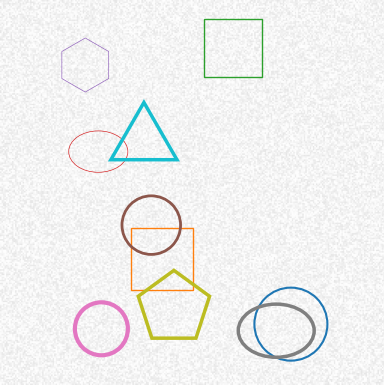[{"shape": "circle", "thickness": 1.5, "radius": 0.47, "center": [0.756, 0.158]}, {"shape": "square", "thickness": 1, "radius": 0.4, "center": [0.421, 0.327]}, {"shape": "square", "thickness": 1, "radius": 0.38, "center": [0.604, 0.874]}, {"shape": "oval", "thickness": 0.5, "radius": 0.38, "center": [0.255, 0.606]}, {"shape": "hexagon", "thickness": 0.5, "radius": 0.35, "center": [0.221, 0.831]}, {"shape": "circle", "thickness": 2, "radius": 0.38, "center": [0.393, 0.415]}, {"shape": "circle", "thickness": 3, "radius": 0.34, "center": [0.263, 0.146]}, {"shape": "oval", "thickness": 2.5, "radius": 0.49, "center": [0.717, 0.141]}, {"shape": "pentagon", "thickness": 2.5, "radius": 0.49, "center": [0.452, 0.2]}, {"shape": "triangle", "thickness": 2.5, "radius": 0.5, "center": [0.374, 0.635]}]